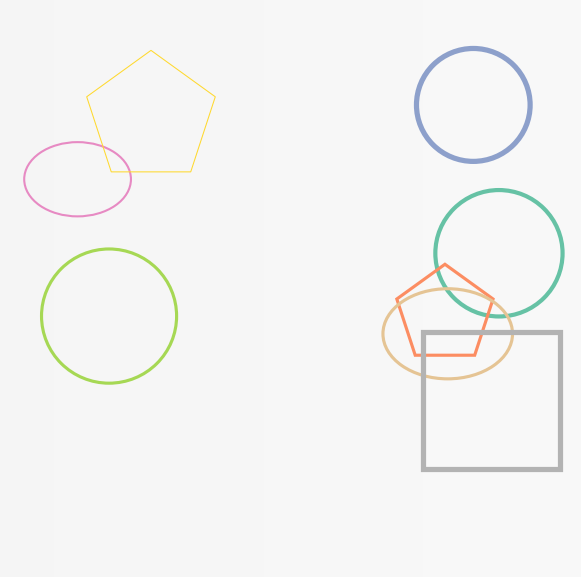[{"shape": "circle", "thickness": 2, "radius": 0.55, "center": [0.858, 0.561]}, {"shape": "pentagon", "thickness": 1.5, "radius": 0.44, "center": [0.765, 0.454]}, {"shape": "circle", "thickness": 2.5, "radius": 0.49, "center": [0.814, 0.817]}, {"shape": "oval", "thickness": 1, "radius": 0.46, "center": [0.133, 0.689]}, {"shape": "circle", "thickness": 1.5, "radius": 0.58, "center": [0.188, 0.452]}, {"shape": "pentagon", "thickness": 0.5, "radius": 0.58, "center": [0.26, 0.796]}, {"shape": "oval", "thickness": 1.5, "radius": 0.56, "center": [0.77, 0.421]}, {"shape": "square", "thickness": 2.5, "radius": 0.59, "center": [0.846, 0.305]}]